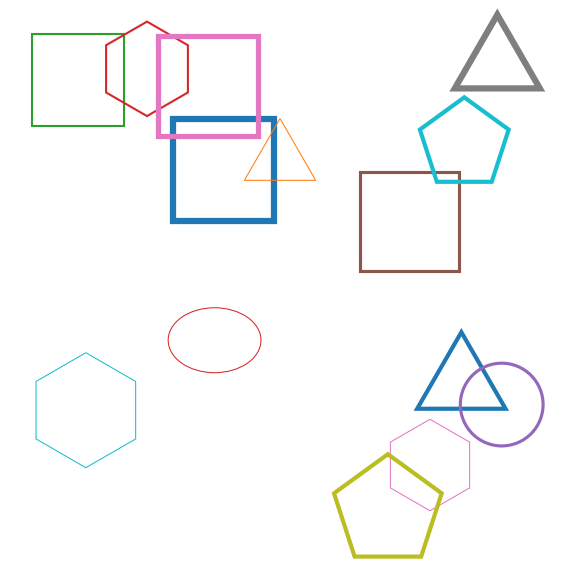[{"shape": "square", "thickness": 3, "radius": 0.44, "center": [0.387, 0.705]}, {"shape": "triangle", "thickness": 2, "radius": 0.44, "center": [0.799, 0.336]}, {"shape": "triangle", "thickness": 0.5, "radius": 0.36, "center": [0.485, 0.723]}, {"shape": "square", "thickness": 1, "radius": 0.4, "center": [0.135, 0.86]}, {"shape": "oval", "thickness": 0.5, "radius": 0.4, "center": [0.372, 0.41]}, {"shape": "hexagon", "thickness": 1, "radius": 0.41, "center": [0.255, 0.88]}, {"shape": "circle", "thickness": 1.5, "radius": 0.36, "center": [0.869, 0.299]}, {"shape": "square", "thickness": 1.5, "radius": 0.43, "center": [0.709, 0.615]}, {"shape": "hexagon", "thickness": 0.5, "radius": 0.4, "center": [0.745, 0.194]}, {"shape": "square", "thickness": 2.5, "radius": 0.43, "center": [0.361, 0.85]}, {"shape": "triangle", "thickness": 3, "radius": 0.43, "center": [0.861, 0.889]}, {"shape": "pentagon", "thickness": 2, "radius": 0.49, "center": [0.672, 0.115]}, {"shape": "hexagon", "thickness": 0.5, "radius": 0.5, "center": [0.149, 0.289]}, {"shape": "pentagon", "thickness": 2, "radius": 0.4, "center": [0.804, 0.75]}]